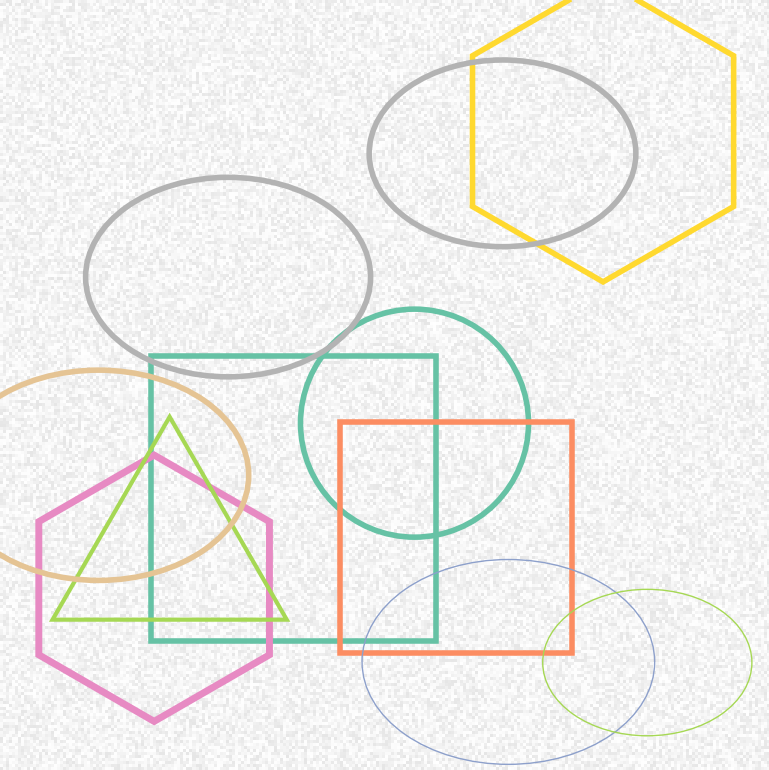[{"shape": "square", "thickness": 2, "radius": 0.93, "center": [0.381, 0.352]}, {"shape": "circle", "thickness": 2, "radius": 0.74, "center": [0.538, 0.45]}, {"shape": "square", "thickness": 2, "radius": 0.75, "center": [0.592, 0.302]}, {"shape": "oval", "thickness": 0.5, "radius": 0.95, "center": [0.66, 0.14]}, {"shape": "hexagon", "thickness": 2.5, "radius": 0.86, "center": [0.2, 0.236]}, {"shape": "triangle", "thickness": 1.5, "radius": 0.88, "center": [0.22, 0.283]}, {"shape": "oval", "thickness": 0.5, "radius": 0.68, "center": [0.841, 0.14]}, {"shape": "hexagon", "thickness": 2, "radius": 0.98, "center": [0.783, 0.83]}, {"shape": "oval", "thickness": 2, "radius": 0.98, "center": [0.128, 0.383]}, {"shape": "oval", "thickness": 2, "radius": 0.87, "center": [0.653, 0.801]}, {"shape": "oval", "thickness": 2, "radius": 0.93, "center": [0.296, 0.64]}]